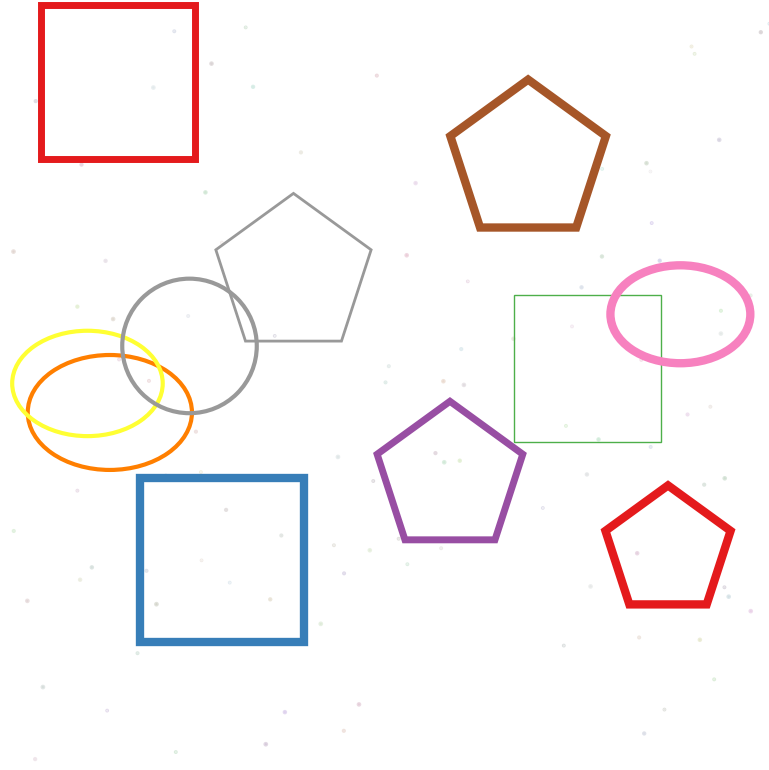[{"shape": "pentagon", "thickness": 3, "radius": 0.43, "center": [0.868, 0.284]}, {"shape": "square", "thickness": 2.5, "radius": 0.5, "center": [0.153, 0.893]}, {"shape": "square", "thickness": 3, "radius": 0.53, "center": [0.288, 0.273]}, {"shape": "square", "thickness": 0.5, "radius": 0.48, "center": [0.763, 0.521]}, {"shape": "pentagon", "thickness": 2.5, "radius": 0.5, "center": [0.584, 0.379]}, {"shape": "oval", "thickness": 1.5, "radius": 0.53, "center": [0.143, 0.464]}, {"shape": "oval", "thickness": 1.5, "radius": 0.49, "center": [0.114, 0.502]}, {"shape": "pentagon", "thickness": 3, "radius": 0.53, "center": [0.686, 0.79]}, {"shape": "oval", "thickness": 3, "radius": 0.45, "center": [0.884, 0.592]}, {"shape": "circle", "thickness": 1.5, "radius": 0.44, "center": [0.246, 0.551]}, {"shape": "pentagon", "thickness": 1, "radius": 0.53, "center": [0.381, 0.643]}]